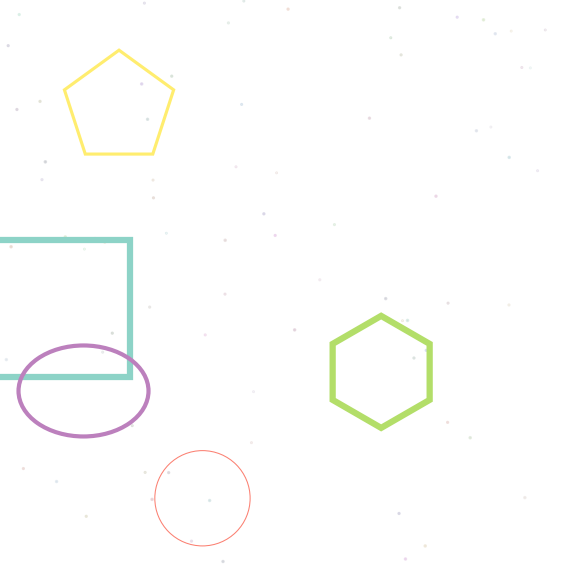[{"shape": "square", "thickness": 3, "radius": 0.59, "center": [0.107, 0.465]}, {"shape": "circle", "thickness": 0.5, "radius": 0.41, "center": [0.351, 0.136]}, {"shape": "hexagon", "thickness": 3, "radius": 0.48, "center": [0.66, 0.355]}, {"shape": "oval", "thickness": 2, "radius": 0.56, "center": [0.145, 0.322]}, {"shape": "pentagon", "thickness": 1.5, "radius": 0.5, "center": [0.206, 0.813]}]